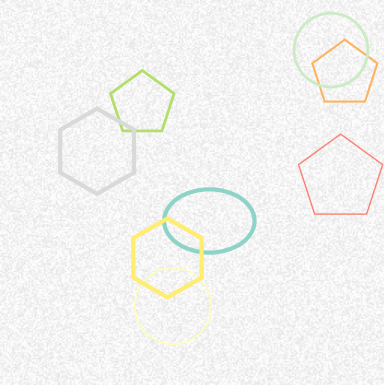[{"shape": "oval", "thickness": 3, "radius": 0.59, "center": [0.544, 0.426]}, {"shape": "circle", "thickness": 1, "radius": 0.5, "center": [0.449, 0.205]}, {"shape": "pentagon", "thickness": 1, "radius": 0.57, "center": [0.885, 0.537]}, {"shape": "pentagon", "thickness": 1.5, "radius": 0.44, "center": [0.896, 0.808]}, {"shape": "pentagon", "thickness": 2, "radius": 0.43, "center": [0.37, 0.73]}, {"shape": "hexagon", "thickness": 3, "radius": 0.55, "center": [0.252, 0.607]}, {"shape": "circle", "thickness": 2, "radius": 0.48, "center": [0.86, 0.87]}, {"shape": "hexagon", "thickness": 3, "radius": 0.51, "center": [0.435, 0.33]}]